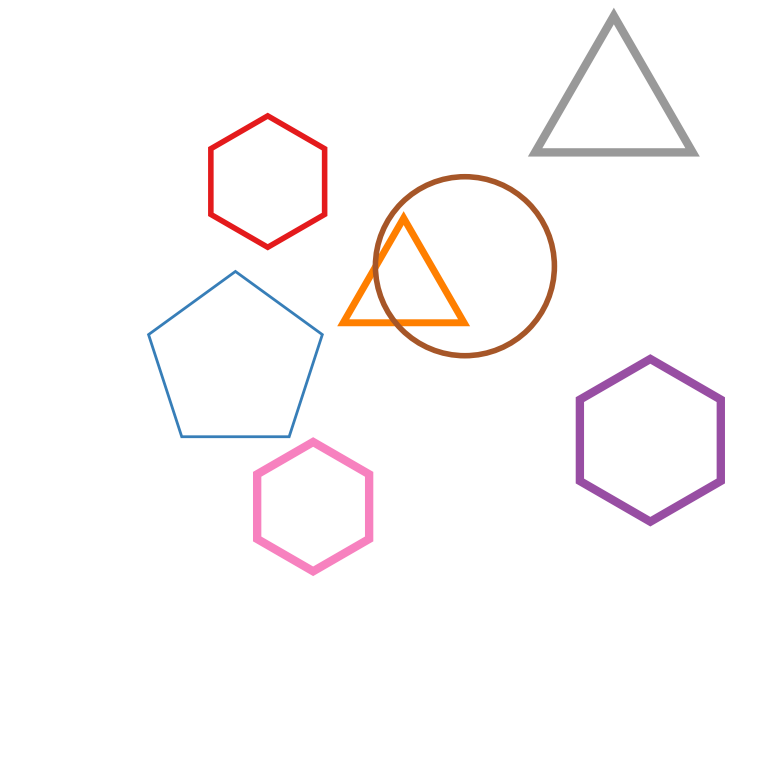[{"shape": "hexagon", "thickness": 2, "radius": 0.43, "center": [0.348, 0.764]}, {"shape": "pentagon", "thickness": 1, "radius": 0.59, "center": [0.306, 0.529]}, {"shape": "hexagon", "thickness": 3, "radius": 0.53, "center": [0.845, 0.428]}, {"shape": "triangle", "thickness": 2.5, "radius": 0.45, "center": [0.524, 0.626]}, {"shape": "circle", "thickness": 2, "radius": 0.58, "center": [0.604, 0.654]}, {"shape": "hexagon", "thickness": 3, "radius": 0.42, "center": [0.407, 0.342]}, {"shape": "triangle", "thickness": 3, "radius": 0.59, "center": [0.797, 0.861]}]